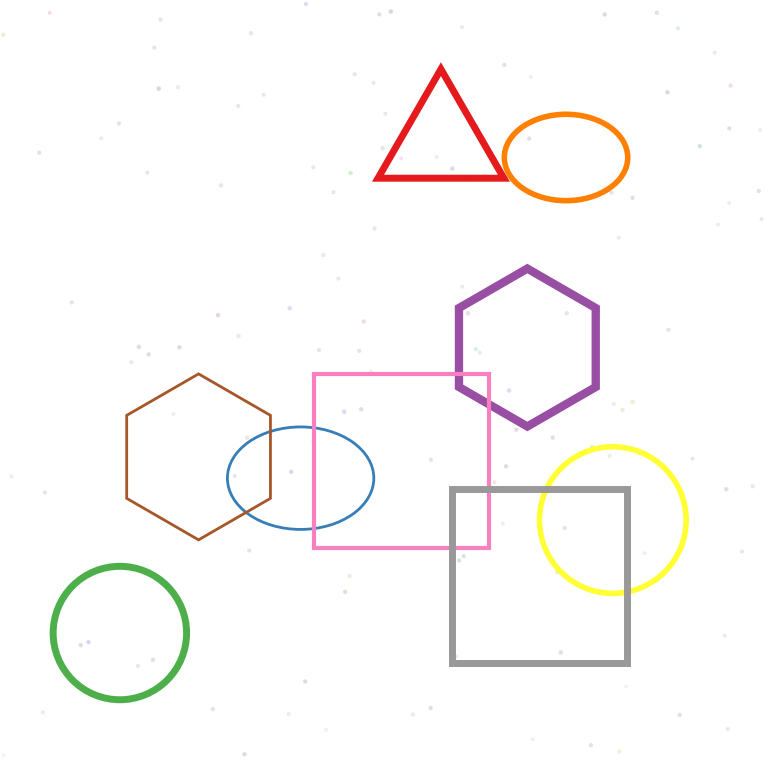[{"shape": "triangle", "thickness": 2.5, "radius": 0.47, "center": [0.573, 0.816]}, {"shape": "oval", "thickness": 1, "radius": 0.48, "center": [0.39, 0.379]}, {"shape": "circle", "thickness": 2.5, "radius": 0.43, "center": [0.156, 0.178]}, {"shape": "hexagon", "thickness": 3, "radius": 0.51, "center": [0.685, 0.549]}, {"shape": "oval", "thickness": 2, "radius": 0.4, "center": [0.735, 0.795]}, {"shape": "circle", "thickness": 2, "radius": 0.48, "center": [0.796, 0.325]}, {"shape": "hexagon", "thickness": 1, "radius": 0.54, "center": [0.258, 0.407]}, {"shape": "square", "thickness": 1.5, "radius": 0.57, "center": [0.521, 0.401]}, {"shape": "square", "thickness": 2.5, "radius": 0.57, "center": [0.701, 0.252]}]